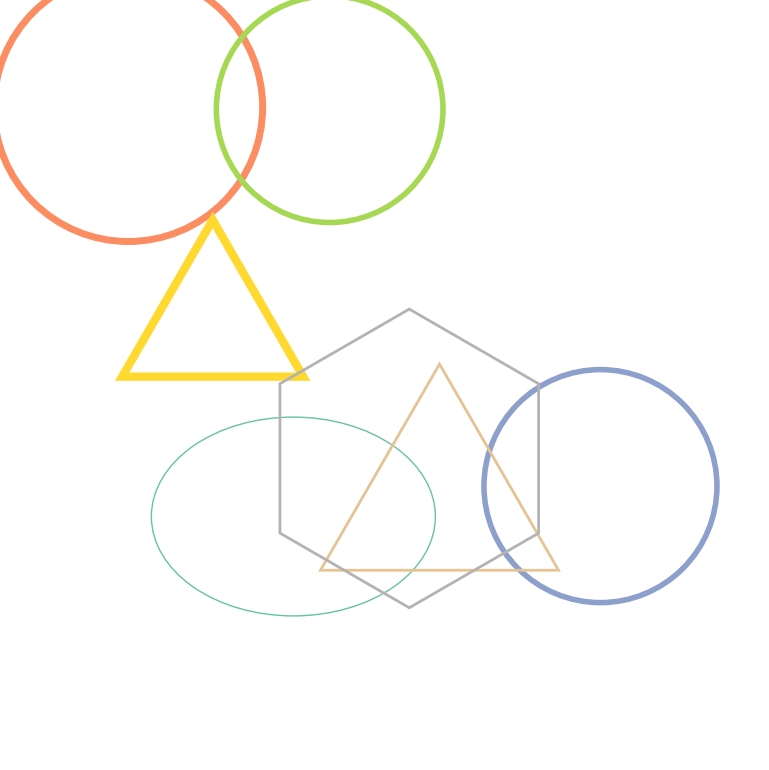[{"shape": "oval", "thickness": 0.5, "radius": 0.92, "center": [0.381, 0.329]}, {"shape": "circle", "thickness": 2.5, "radius": 0.87, "center": [0.167, 0.861]}, {"shape": "circle", "thickness": 2, "radius": 0.76, "center": [0.78, 0.369]}, {"shape": "circle", "thickness": 2, "radius": 0.74, "center": [0.428, 0.858]}, {"shape": "triangle", "thickness": 3, "radius": 0.68, "center": [0.276, 0.579]}, {"shape": "triangle", "thickness": 1, "radius": 0.89, "center": [0.571, 0.349]}, {"shape": "hexagon", "thickness": 1, "radius": 0.97, "center": [0.532, 0.405]}]